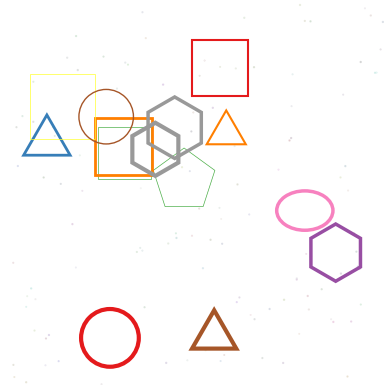[{"shape": "square", "thickness": 1.5, "radius": 0.36, "center": [0.571, 0.823]}, {"shape": "circle", "thickness": 3, "radius": 0.37, "center": [0.286, 0.122]}, {"shape": "triangle", "thickness": 2, "radius": 0.35, "center": [0.122, 0.632]}, {"shape": "pentagon", "thickness": 0.5, "radius": 0.42, "center": [0.478, 0.531]}, {"shape": "square", "thickness": 0.5, "radius": 0.34, "center": [0.323, 0.602]}, {"shape": "hexagon", "thickness": 2.5, "radius": 0.37, "center": [0.872, 0.344]}, {"shape": "square", "thickness": 2, "radius": 0.37, "center": [0.322, 0.619]}, {"shape": "triangle", "thickness": 1.5, "radius": 0.29, "center": [0.588, 0.655]}, {"shape": "square", "thickness": 0.5, "radius": 0.42, "center": [0.162, 0.724]}, {"shape": "circle", "thickness": 1, "radius": 0.35, "center": [0.276, 0.697]}, {"shape": "triangle", "thickness": 3, "radius": 0.33, "center": [0.556, 0.128]}, {"shape": "oval", "thickness": 2.5, "radius": 0.37, "center": [0.792, 0.453]}, {"shape": "hexagon", "thickness": 2.5, "radius": 0.4, "center": [0.454, 0.668]}, {"shape": "hexagon", "thickness": 3, "radius": 0.34, "center": [0.404, 0.612]}]